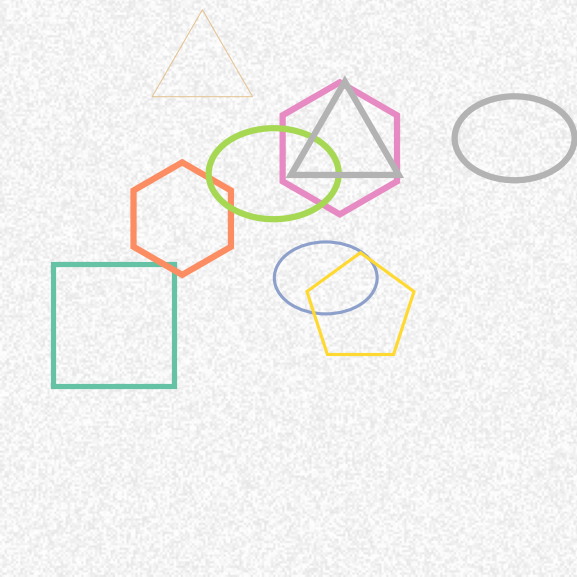[{"shape": "square", "thickness": 2.5, "radius": 0.53, "center": [0.196, 0.437]}, {"shape": "hexagon", "thickness": 3, "radius": 0.49, "center": [0.316, 0.621]}, {"shape": "oval", "thickness": 1.5, "radius": 0.45, "center": [0.564, 0.518]}, {"shape": "hexagon", "thickness": 3, "radius": 0.57, "center": [0.588, 0.742]}, {"shape": "oval", "thickness": 3, "radius": 0.56, "center": [0.474, 0.698]}, {"shape": "pentagon", "thickness": 1.5, "radius": 0.49, "center": [0.624, 0.464]}, {"shape": "triangle", "thickness": 0.5, "radius": 0.5, "center": [0.35, 0.882]}, {"shape": "oval", "thickness": 3, "radius": 0.52, "center": [0.891, 0.76]}, {"shape": "triangle", "thickness": 3, "radius": 0.54, "center": [0.597, 0.75]}]